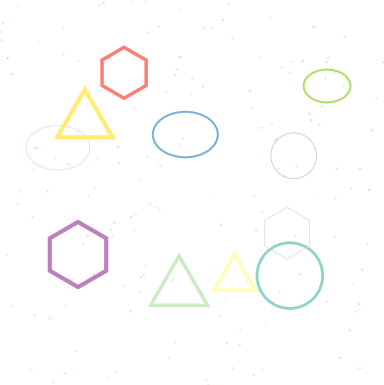[{"shape": "circle", "thickness": 2, "radius": 0.43, "center": [0.753, 0.284]}, {"shape": "triangle", "thickness": 2.5, "radius": 0.31, "center": [0.609, 0.277]}, {"shape": "circle", "thickness": 0.5, "radius": 0.3, "center": [0.763, 0.595]}, {"shape": "hexagon", "thickness": 2.5, "radius": 0.33, "center": [0.322, 0.811]}, {"shape": "oval", "thickness": 1.5, "radius": 0.42, "center": [0.481, 0.651]}, {"shape": "oval", "thickness": 1.5, "radius": 0.3, "center": [0.849, 0.777]}, {"shape": "oval", "thickness": 0.5, "radius": 0.41, "center": [0.15, 0.616]}, {"shape": "hexagon", "thickness": 0.5, "radius": 0.34, "center": [0.746, 0.394]}, {"shape": "hexagon", "thickness": 3, "radius": 0.42, "center": [0.203, 0.339]}, {"shape": "triangle", "thickness": 2.5, "radius": 0.43, "center": [0.465, 0.25]}, {"shape": "triangle", "thickness": 3, "radius": 0.41, "center": [0.22, 0.685]}]